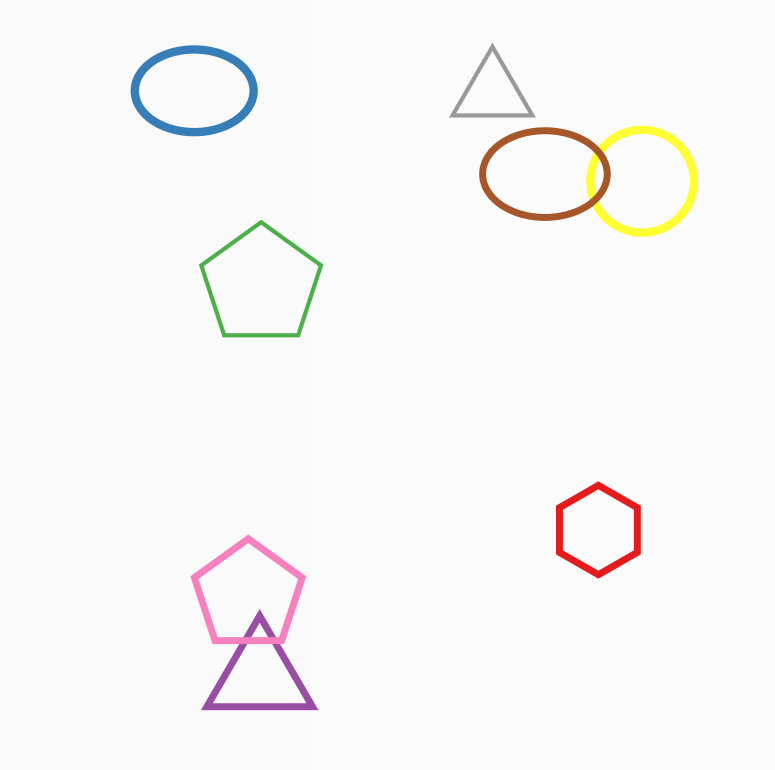[{"shape": "hexagon", "thickness": 2.5, "radius": 0.29, "center": [0.772, 0.312]}, {"shape": "oval", "thickness": 3, "radius": 0.38, "center": [0.251, 0.882]}, {"shape": "pentagon", "thickness": 1.5, "radius": 0.41, "center": [0.337, 0.63]}, {"shape": "triangle", "thickness": 2.5, "radius": 0.39, "center": [0.335, 0.122]}, {"shape": "circle", "thickness": 3, "radius": 0.33, "center": [0.829, 0.765]}, {"shape": "oval", "thickness": 2.5, "radius": 0.4, "center": [0.703, 0.774]}, {"shape": "pentagon", "thickness": 2.5, "radius": 0.37, "center": [0.32, 0.227]}, {"shape": "triangle", "thickness": 1.5, "radius": 0.3, "center": [0.635, 0.88]}]